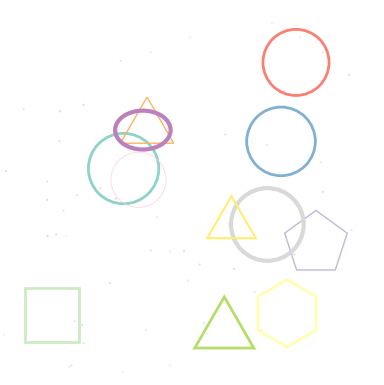[{"shape": "circle", "thickness": 2, "radius": 0.46, "center": [0.321, 0.562]}, {"shape": "hexagon", "thickness": 2, "radius": 0.44, "center": [0.746, 0.186]}, {"shape": "pentagon", "thickness": 1, "radius": 0.43, "center": [0.821, 0.368]}, {"shape": "circle", "thickness": 2, "radius": 0.43, "center": [0.769, 0.838]}, {"shape": "circle", "thickness": 2, "radius": 0.45, "center": [0.73, 0.633]}, {"shape": "triangle", "thickness": 1, "radius": 0.4, "center": [0.382, 0.668]}, {"shape": "triangle", "thickness": 2, "radius": 0.44, "center": [0.583, 0.14]}, {"shape": "circle", "thickness": 0.5, "radius": 0.36, "center": [0.36, 0.533]}, {"shape": "circle", "thickness": 3, "radius": 0.47, "center": [0.694, 0.417]}, {"shape": "oval", "thickness": 3, "radius": 0.36, "center": [0.371, 0.662]}, {"shape": "square", "thickness": 2, "radius": 0.35, "center": [0.135, 0.182]}, {"shape": "triangle", "thickness": 1.5, "radius": 0.36, "center": [0.601, 0.418]}]